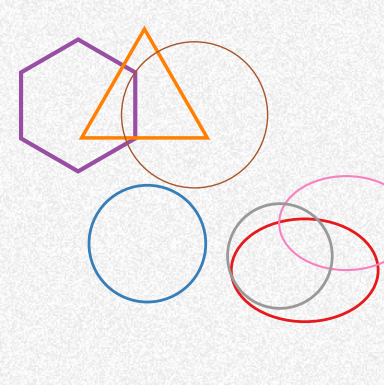[{"shape": "oval", "thickness": 2, "radius": 0.95, "center": [0.792, 0.298]}, {"shape": "circle", "thickness": 2, "radius": 0.76, "center": [0.383, 0.367]}, {"shape": "hexagon", "thickness": 3, "radius": 0.86, "center": [0.203, 0.726]}, {"shape": "triangle", "thickness": 2.5, "radius": 0.94, "center": [0.375, 0.736]}, {"shape": "circle", "thickness": 1, "radius": 0.95, "center": [0.505, 0.702]}, {"shape": "oval", "thickness": 1.5, "radius": 0.87, "center": [0.899, 0.421]}, {"shape": "circle", "thickness": 2, "radius": 0.68, "center": [0.727, 0.335]}]